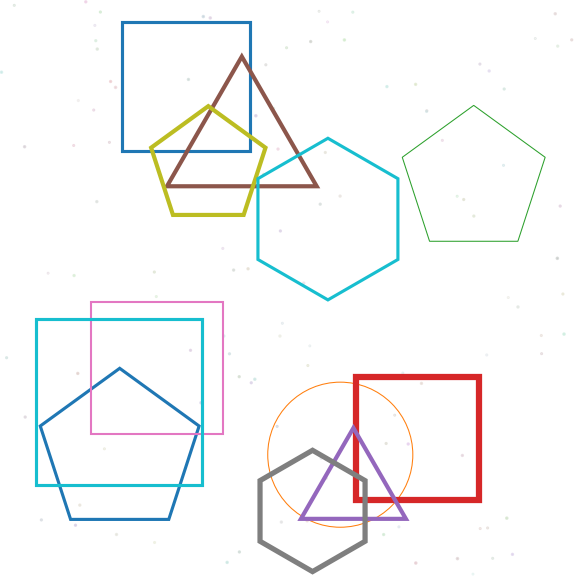[{"shape": "pentagon", "thickness": 1.5, "radius": 0.72, "center": [0.207, 0.217]}, {"shape": "square", "thickness": 1.5, "radius": 0.55, "center": [0.323, 0.849]}, {"shape": "circle", "thickness": 0.5, "radius": 0.63, "center": [0.589, 0.212]}, {"shape": "pentagon", "thickness": 0.5, "radius": 0.65, "center": [0.82, 0.687]}, {"shape": "square", "thickness": 3, "radius": 0.53, "center": [0.722, 0.24]}, {"shape": "triangle", "thickness": 2, "radius": 0.52, "center": [0.612, 0.153]}, {"shape": "triangle", "thickness": 2, "radius": 0.75, "center": [0.419, 0.751]}, {"shape": "square", "thickness": 1, "radius": 0.57, "center": [0.271, 0.362]}, {"shape": "hexagon", "thickness": 2.5, "radius": 0.53, "center": [0.541, 0.114]}, {"shape": "pentagon", "thickness": 2, "radius": 0.52, "center": [0.361, 0.711]}, {"shape": "hexagon", "thickness": 1.5, "radius": 0.7, "center": [0.568, 0.62]}, {"shape": "square", "thickness": 1.5, "radius": 0.72, "center": [0.207, 0.303]}]